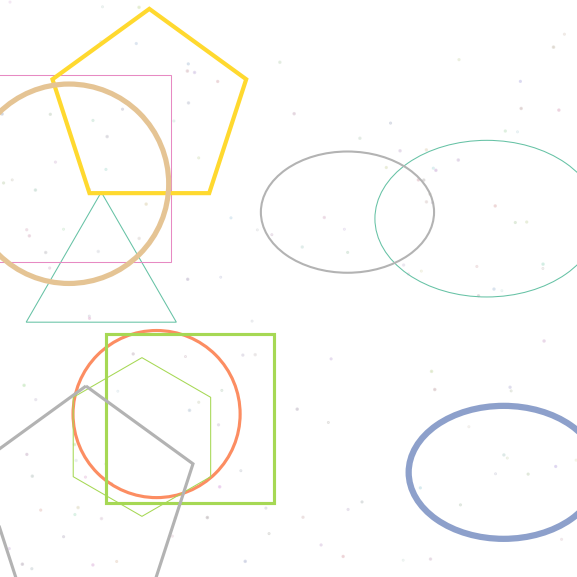[{"shape": "oval", "thickness": 0.5, "radius": 0.97, "center": [0.843, 0.621]}, {"shape": "triangle", "thickness": 0.5, "radius": 0.75, "center": [0.175, 0.516]}, {"shape": "circle", "thickness": 1.5, "radius": 0.72, "center": [0.271, 0.282]}, {"shape": "oval", "thickness": 3, "radius": 0.82, "center": [0.872, 0.181]}, {"shape": "square", "thickness": 0.5, "radius": 0.81, "center": [0.134, 0.707]}, {"shape": "square", "thickness": 1.5, "radius": 0.73, "center": [0.329, 0.274]}, {"shape": "hexagon", "thickness": 0.5, "radius": 0.69, "center": [0.246, 0.242]}, {"shape": "pentagon", "thickness": 2, "radius": 0.88, "center": [0.259, 0.807]}, {"shape": "circle", "thickness": 2.5, "radius": 0.86, "center": [0.119, 0.681]}, {"shape": "pentagon", "thickness": 1.5, "radius": 0.97, "center": [0.149, 0.136]}, {"shape": "oval", "thickness": 1, "radius": 0.75, "center": [0.602, 0.632]}]